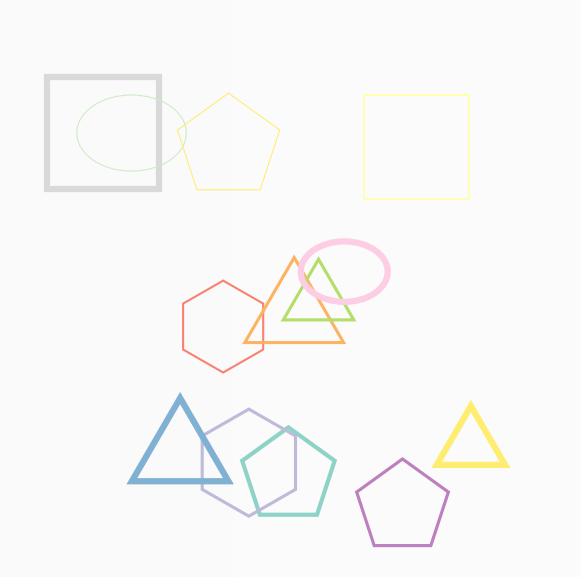[{"shape": "pentagon", "thickness": 2, "radius": 0.42, "center": [0.496, 0.175]}, {"shape": "square", "thickness": 1, "radius": 0.45, "center": [0.716, 0.745]}, {"shape": "hexagon", "thickness": 1.5, "radius": 0.46, "center": [0.428, 0.198]}, {"shape": "hexagon", "thickness": 1, "radius": 0.4, "center": [0.384, 0.434]}, {"shape": "triangle", "thickness": 3, "radius": 0.48, "center": [0.31, 0.214]}, {"shape": "triangle", "thickness": 1.5, "radius": 0.49, "center": [0.506, 0.455]}, {"shape": "triangle", "thickness": 1.5, "radius": 0.35, "center": [0.548, 0.48]}, {"shape": "oval", "thickness": 3, "radius": 0.37, "center": [0.592, 0.529]}, {"shape": "square", "thickness": 3, "radius": 0.48, "center": [0.177, 0.769]}, {"shape": "pentagon", "thickness": 1.5, "radius": 0.41, "center": [0.692, 0.121]}, {"shape": "oval", "thickness": 0.5, "radius": 0.47, "center": [0.226, 0.769]}, {"shape": "triangle", "thickness": 3, "radius": 0.34, "center": [0.81, 0.228]}, {"shape": "pentagon", "thickness": 0.5, "radius": 0.46, "center": [0.393, 0.745]}]